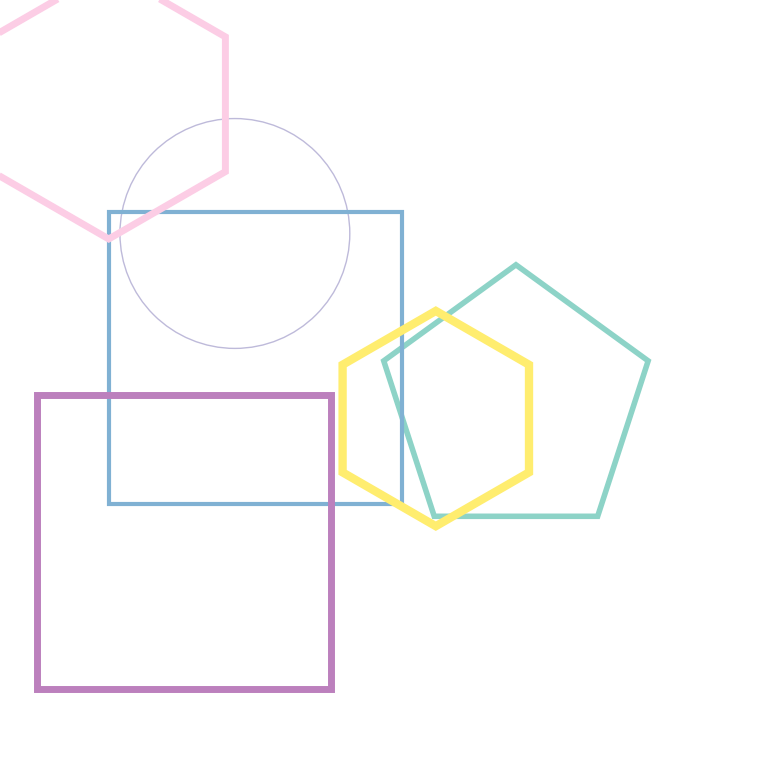[{"shape": "pentagon", "thickness": 2, "radius": 0.9, "center": [0.67, 0.476]}, {"shape": "circle", "thickness": 0.5, "radius": 0.75, "center": [0.305, 0.697]}, {"shape": "square", "thickness": 1.5, "radius": 0.95, "center": [0.332, 0.535]}, {"shape": "hexagon", "thickness": 2.5, "radius": 0.87, "center": [0.141, 0.865]}, {"shape": "square", "thickness": 2.5, "radius": 0.96, "center": [0.239, 0.296]}, {"shape": "hexagon", "thickness": 3, "radius": 0.7, "center": [0.566, 0.456]}]